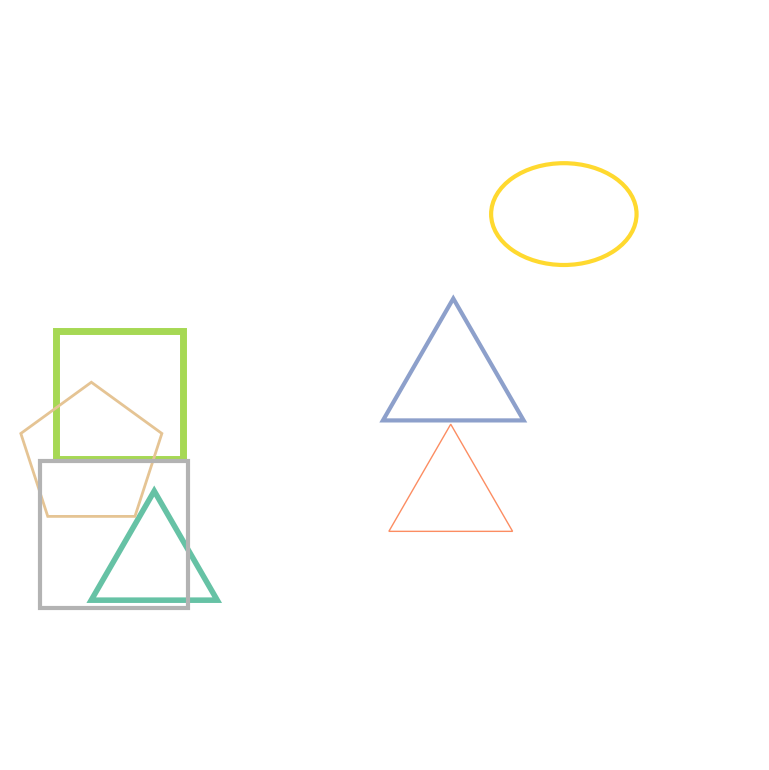[{"shape": "triangle", "thickness": 2, "radius": 0.47, "center": [0.2, 0.268]}, {"shape": "triangle", "thickness": 0.5, "radius": 0.46, "center": [0.585, 0.356]}, {"shape": "triangle", "thickness": 1.5, "radius": 0.53, "center": [0.589, 0.507]}, {"shape": "square", "thickness": 2.5, "radius": 0.41, "center": [0.155, 0.487]}, {"shape": "oval", "thickness": 1.5, "radius": 0.47, "center": [0.732, 0.722]}, {"shape": "pentagon", "thickness": 1, "radius": 0.48, "center": [0.119, 0.407]}, {"shape": "square", "thickness": 1.5, "radius": 0.48, "center": [0.148, 0.306]}]